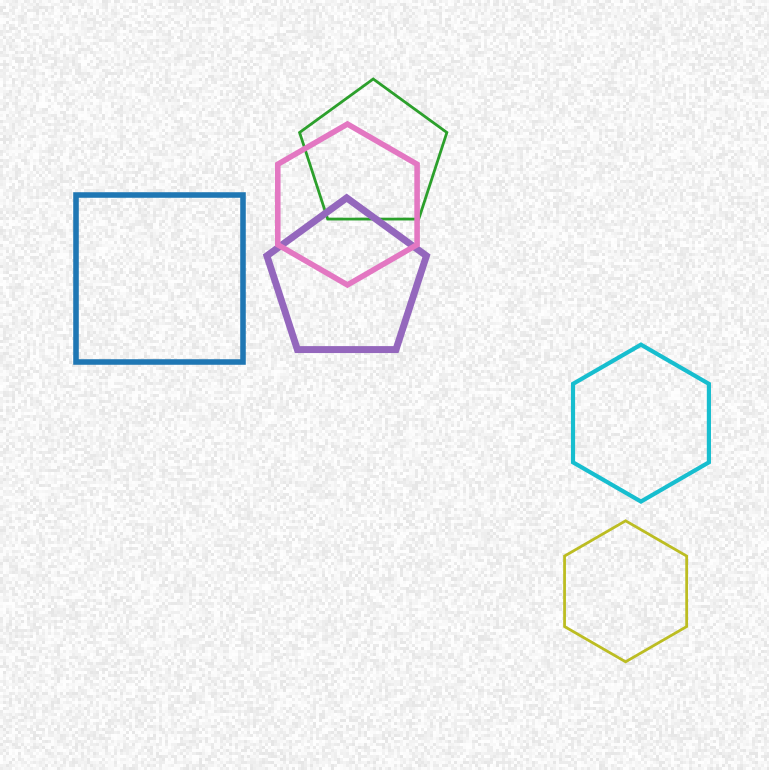[{"shape": "square", "thickness": 2, "radius": 0.54, "center": [0.207, 0.638]}, {"shape": "pentagon", "thickness": 1, "radius": 0.5, "center": [0.485, 0.797]}, {"shape": "pentagon", "thickness": 2.5, "radius": 0.54, "center": [0.45, 0.634]}, {"shape": "hexagon", "thickness": 2, "radius": 0.52, "center": [0.451, 0.734]}, {"shape": "hexagon", "thickness": 1, "radius": 0.46, "center": [0.812, 0.232]}, {"shape": "hexagon", "thickness": 1.5, "radius": 0.51, "center": [0.832, 0.451]}]